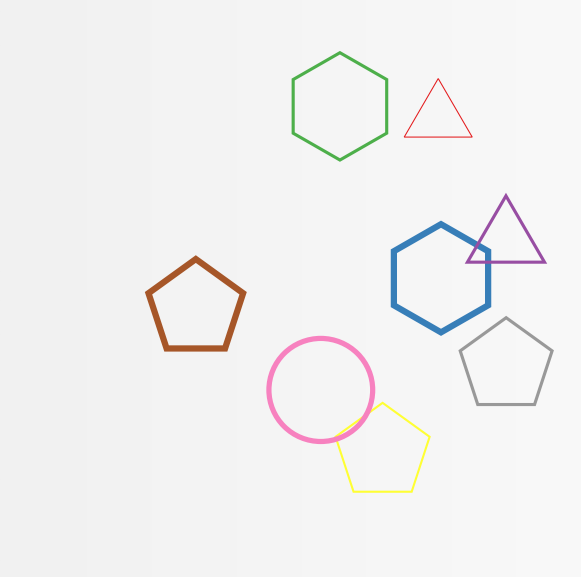[{"shape": "triangle", "thickness": 0.5, "radius": 0.34, "center": [0.754, 0.796]}, {"shape": "hexagon", "thickness": 3, "radius": 0.47, "center": [0.759, 0.517]}, {"shape": "hexagon", "thickness": 1.5, "radius": 0.46, "center": [0.585, 0.815]}, {"shape": "triangle", "thickness": 1.5, "radius": 0.38, "center": [0.87, 0.583]}, {"shape": "pentagon", "thickness": 1, "radius": 0.43, "center": [0.658, 0.216]}, {"shape": "pentagon", "thickness": 3, "radius": 0.43, "center": [0.337, 0.465]}, {"shape": "circle", "thickness": 2.5, "radius": 0.45, "center": [0.552, 0.324]}, {"shape": "pentagon", "thickness": 1.5, "radius": 0.42, "center": [0.871, 0.366]}]